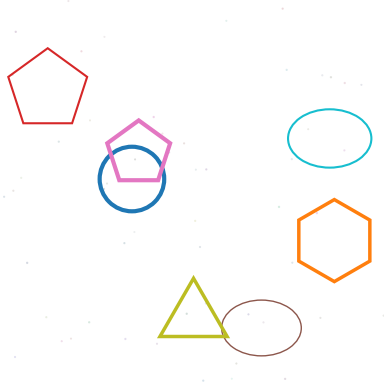[{"shape": "circle", "thickness": 3, "radius": 0.42, "center": [0.343, 0.535]}, {"shape": "hexagon", "thickness": 2.5, "radius": 0.53, "center": [0.868, 0.375]}, {"shape": "pentagon", "thickness": 1.5, "radius": 0.54, "center": [0.124, 0.767]}, {"shape": "oval", "thickness": 1, "radius": 0.52, "center": [0.679, 0.148]}, {"shape": "pentagon", "thickness": 3, "radius": 0.43, "center": [0.36, 0.601]}, {"shape": "triangle", "thickness": 2.5, "radius": 0.5, "center": [0.503, 0.176]}, {"shape": "oval", "thickness": 1.5, "radius": 0.54, "center": [0.856, 0.64]}]